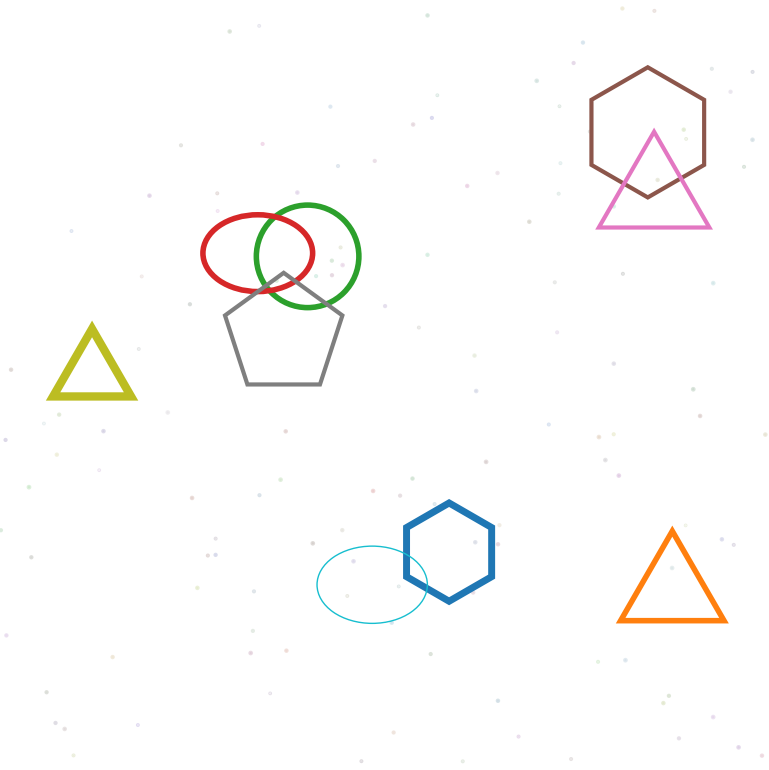[{"shape": "hexagon", "thickness": 2.5, "radius": 0.32, "center": [0.583, 0.283]}, {"shape": "triangle", "thickness": 2, "radius": 0.39, "center": [0.873, 0.233]}, {"shape": "circle", "thickness": 2, "radius": 0.33, "center": [0.399, 0.667]}, {"shape": "oval", "thickness": 2, "radius": 0.36, "center": [0.335, 0.671]}, {"shape": "hexagon", "thickness": 1.5, "radius": 0.42, "center": [0.841, 0.828]}, {"shape": "triangle", "thickness": 1.5, "radius": 0.41, "center": [0.849, 0.746]}, {"shape": "pentagon", "thickness": 1.5, "radius": 0.4, "center": [0.368, 0.566]}, {"shape": "triangle", "thickness": 3, "radius": 0.29, "center": [0.12, 0.514]}, {"shape": "oval", "thickness": 0.5, "radius": 0.36, "center": [0.483, 0.241]}]